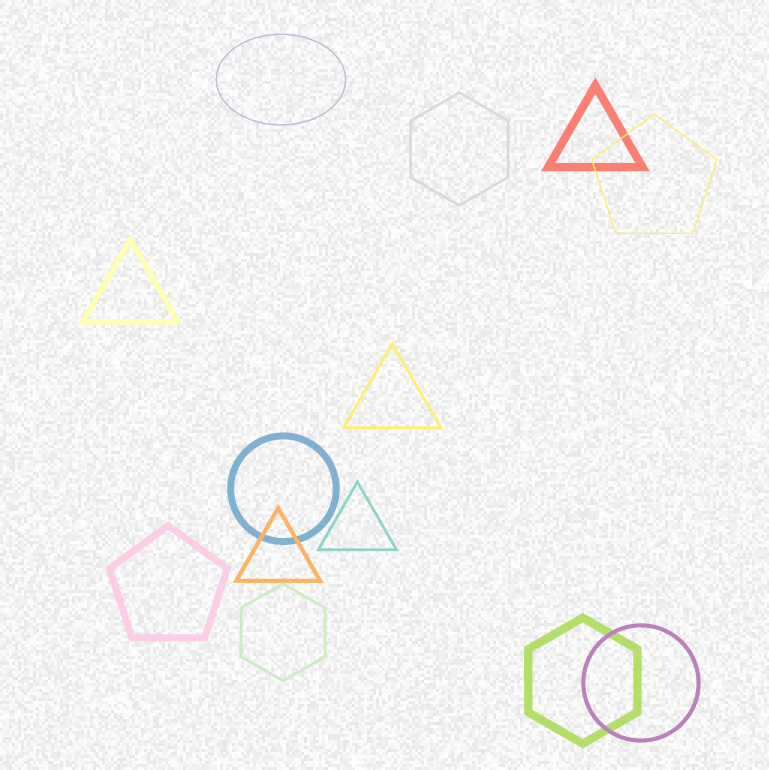[{"shape": "triangle", "thickness": 1, "radius": 0.29, "center": [0.464, 0.315]}, {"shape": "triangle", "thickness": 2, "radius": 0.36, "center": [0.169, 0.618]}, {"shape": "oval", "thickness": 0.5, "radius": 0.42, "center": [0.365, 0.897]}, {"shape": "triangle", "thickness": 3, "radius": 0.35, "center": [0.773, 0.818]}, {"shape": "circle", "thickness": 2.5, "radius": 0.34, "center": [0.368, 0.365]}, {"shape": "triangle", "thickness": 1.5, "radius": 0.31, "center": [0.361, 0.277]}, {"shape": "hexagon", "thickness": 3, "radius": 0.41, "center": [0.757, 0.116]}, {"shape": "pentagon", "thickness": 2.5, "radius": 0.4, "center": [0.219, 0.237]}, {"shape": "hexagon", "thickness": 1, "radius": 0.37, "center": [0.597, 0.806]}, {"shape": "circle", "thickness": 1.5, "radius": 0.37, "center": [0.832, 0.113]}, {"shape": "hexagon", "thickness": 1, "radius": 0.32, "center": [0.368, 0.179]}, {"shape": "pentagon", "thickness": 0.5, "radius": 0.43, "center": [0.85, 0.766]}, {"shape": "triangle", "thickness": 1, "radius": 0.36, "center": [0.51, 0.481]}]